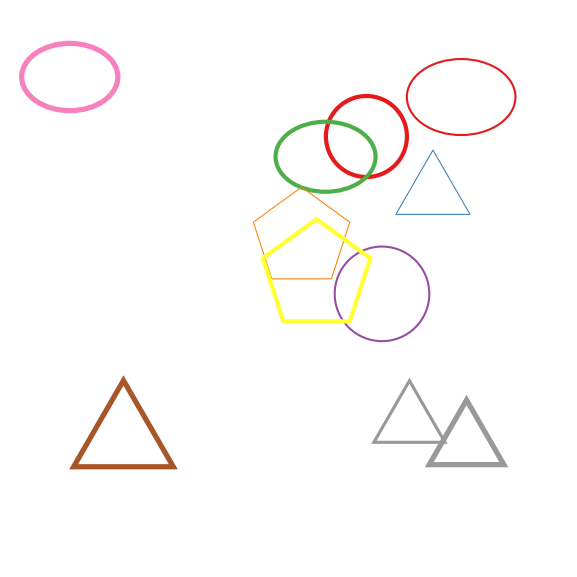[{"shape": "circle", "thickness": 2, "radius": 0.35, "center": [0.634, 0.763]}, {"shape": "oval", "thickness": 1, "radius": 0.47, "center": [0.799, 0.831]}, {"shape": "triangle", "thickness": 0.5, "radius": 0.37, "center": [0.75, 0.665]}, {"shape": "oval", "thickness": 2, "radius": 0.43, "center": [0.564, 0.728]}, {"shape": "circle", "thickness": 1, "radius": 0.41, "center": [0.661, 0.49]}, {"shape": "pentagon", "thickness": 0.5, "radius": 0.44, "center": [0.522, 0.587]}, {"shape": "pentagon", "thickness": 2, "radius": 0.49, "center": [0.548, 0.522]}, {"shape": "triangle", "thickness": 2.5, "radius": 0.5, "center": [0.214, 0.241]}, {"shape": "oval", "thickness": 2.5, "radius": 0.42, "center": [0.121, 0.866]}, {"shape": "triangle", "thickness": 2.5, "radius": 0.37, "center": [0.808, 0.232]}, {"shape": "triangle", "thickness": 1.5, "radius": 0.36, "center": [0.709, 0.269]}]